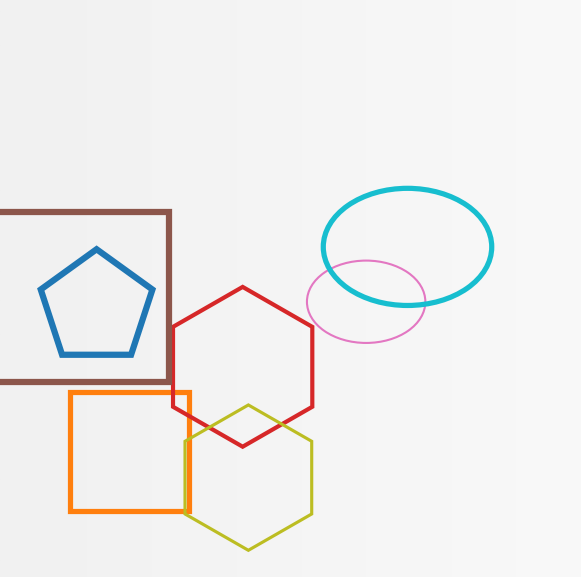[{"shape": "pentagon", "thickness": 3, "radius": 0.5, "center": [0.166, 0.467]}, {"shape": "square", "thickness": 2.5, "radius": 0.51, "center": [0.223, 0.217]}, {"shape": "hexagon", "thickness": 2, "radius": 0.69, "center": [0.417, 0.364]}, {"shape": "square", "thickness": 3, "radius": 0.74, "center": [0.143, 0.485]}, {"shape": "oval", "thickness": 1, "radius": 0.51, "center": [0.63, 0.477]}, {"shape": "hexagon", "thickness": 1.5, "radius": 0.63, "center": [0.427, 0.172]}, {"shape": "oval", "thickness": 2.5, "radius": 0.72, "center": [0.701, 0.572]}]